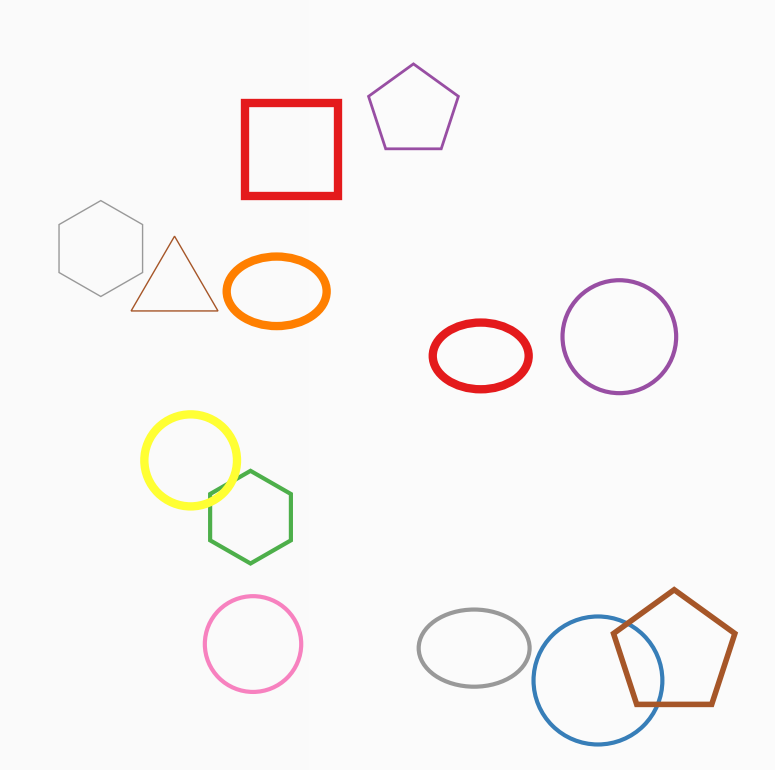[{"shape": "oval", "thickness": 3, "radius": 0.31, "center": [0.62, 0.538]}, {"shape": "square", "thickness": 3, "radius": 0.3, "center": [0.376, 0.806]}, {"shape": "circle", "thickness": 1.5, "radius": 0.42, "center": [0.772, 0.116]}, {"shape": "hexagon", "thickness": 1.5, "radius": 0.3, "center": [0.323, 0.328]}, {"shape": "circle", "thickness": 1.5, "radius": 0.37, "center": [0.799, 0.563]}, {"shape": "pentagon", "thickness": 1, "radius": 0.3, "center": [0.534, 0.856]}, {"shape": "oval", "thickness": 3, "radius": 0.32, "center": [0.357, 0.622]}, {"shape": "circle", "thickness": 3, "radius": 0.3, "center": [0.246, 0.402]}, {"shape": "triangle", "thickness": 0.5, "radius": 0.32, "center": [0.225, 0.629]}, {"shape": "pentagon", "thickness": 2, "radius": 0.41, "center": [0.87, 0.152]}, {"shape": "circle", "thickness": 1.5, "radius": 0.31, "center": [0.326, 0.164]}, {"shape": "hexagon", "thickness": 0.5, "radius": 0.31, "center": [0.13, 0.677]}, {"shape": "oval", "thickness": 1.5, "radius": 0.36, "center": [0.612, 0.158]}]